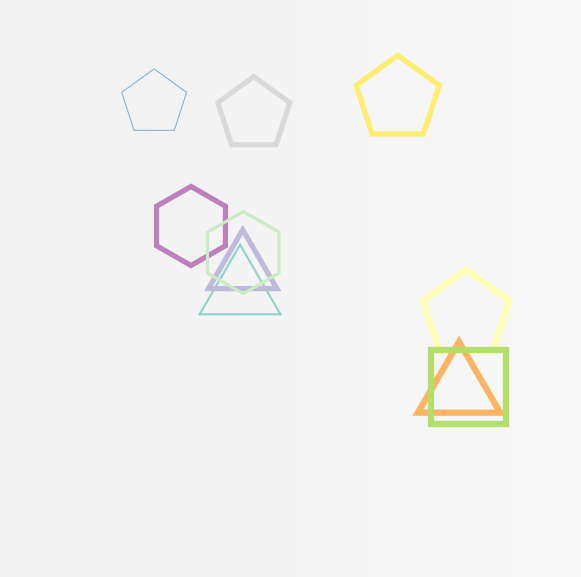[{"shape": "triangle", "thickness": 1, "radius": 0.4, "center": [0.413, 0.495]}, {"shape": "pentagon", "thickness": 3, "radius": 0.39, "center": [0.802, 0.454]}, {"shape": "triangle", "thickness": 2.5, "radius": 0.34, "center": [0.418, 0.533]}, {"shape": "pentagon", "thickness": 0.5, "radius": 0.29, "center": [0.265, 0.821]}, {"shape": "triangle", "thickness": 3, "radius": 0.41, "center": [0.79, 0.325]}, {"shape": "square", "thickness": 3, "radius": 0.32, "center": [0.806, 0.329]}, {"shape": "pentagon", "thickness": 2.5, "radius": 0.33, "center": [0.437, 0.801]}, {"shape": "hexagon", "thickness": 2.5, "radius": 0.34, "center": [0.329, 0.608]}, {"shape": "hexagon", "thickness": 1.5, "radius": 0.36, "center": [0.419, 0.562]}, {"shape": "pentagon", "thickness": 2.5, "radius": 0.38, "center": [0.684, 0.828]}]